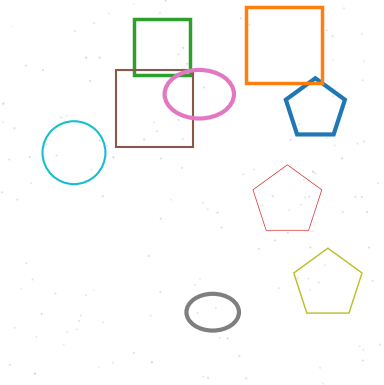[{"shape": "pentagon", "thickness": 3, "radius": 0.4, "center": [0.819, 0.716]}, {"shape": "square", "thickness": 2.5, "radius": 0.49, "center": [0.738, 0.883]}, {"shape": "square", "thickness": 2.5, "radius": 0.36, "center": [0.421, 0.878]}, {"shape": "pentagon", "thickness": 0.5, "radius": 0.47, "center": [0.746, 0.478]}, {"shape": "square", "thickness": 1.5, "radius": 0.5, "center": [0.402, 0.718]}, {"shape": "oval", "thickness": 3, "radius": 0.45, "center": [0.518, 0.755]}, {"shape": "oval", "thickness": 3, "radius": 0.34, "center": [0.552, 0.189]}, {"shape": "pentagon", "thickness": 1, "radius": 0.47, "center": [0.852, 0.262]}, {"shape": "circle", "thickness": 1.5, "radius": 0.41, "center": [0.192, 0.603]}]